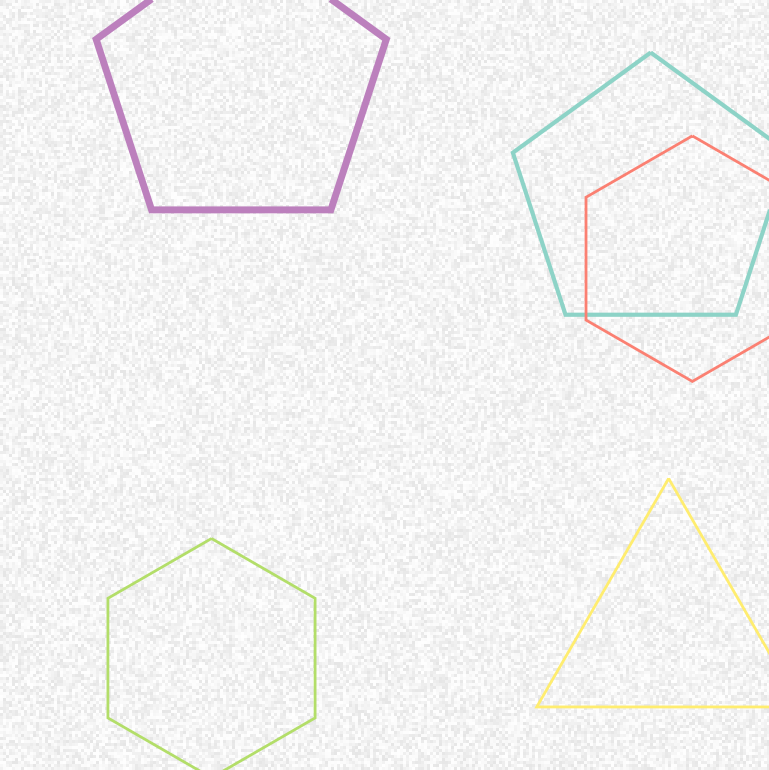[{"shape": "pentagon", "thickness": 1.5, "radius": 0.94, "center": [0.845, 0.744]}, {"shape": "hexagon", "thickness": 1, "radius": 0.8, "center": [0.899, 0.664]}, {"shape": "hexagon", "thickness": 1, "radius": 0.78, "center": [0.275, 0.145]}, {"shape": "pentagon", "thickness": 2.5, "radius": 0.99, "center": [0.313, 0.888]}, {"shape": "triangle", "thickness": 1, "radius": 0.99, "center": [0.868, 0.181]}]